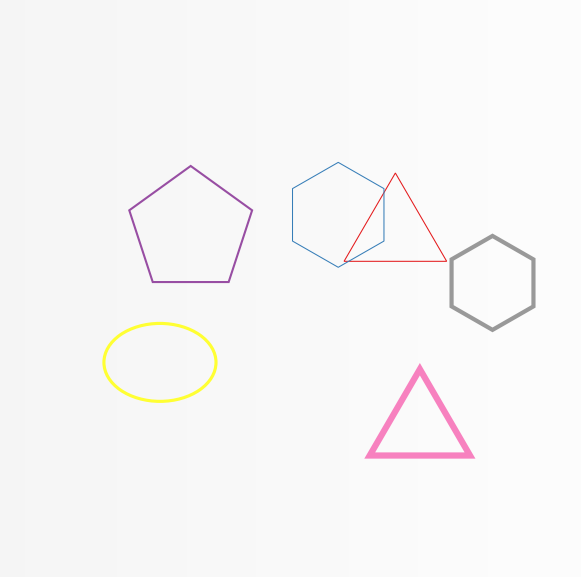[{"shape": "triangle", "thickness": 0.5, "radius": 0.51, "center": [0.68, 0.598]}, {"shape": "hexagon", "thickness": 0.5, "radius": 0.45, "center": [0.582, 0.627]}, {"shape": "pentagon", "thickness": 1, "radius": 0.56, "center": [0.328, 0.601]}, {"shape": "oval", "thickness": 1.5, "radius": 0.48, "center": [0.275, 0.372]}, {"shape": "triangle", "thickness": 3, "radius": 0.5, "center": [0.722, 0.26]}, {"shape": "hexagon", "thickness": 2, "radius": 0.41, "center": [0.847, 0.509]}]